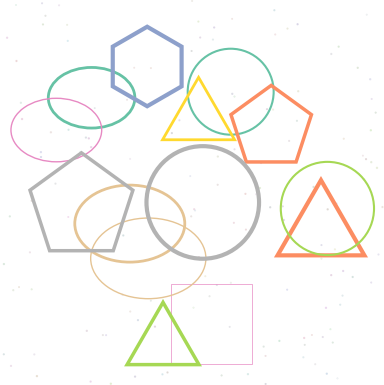[{"shape": "oval", "thickness": 2, "radius": 0.56, "center": [0.238, 0.746]}, {"shape": "circle", "thickness": 1.5, "radius": 0.56, "center": [0.599, 0.762]}, {"shape": "triangle", "thickness": 3, "radius": 0.65, "center": [0.834, 0.402]}, {"shape": "pentagon", "thickness": 2.5, "radius": 0.55, "center": [0.704, 0.668]}, {"shape": "hexagon", "thickness": 3, "radius": 0.52, "center": [0.382, 0.827]}, {"shape": "oval", "thickness": 1, "radius": 0.59, "center": [0.146, 0.662]}, {"shape": "square", "thickness": 0.5, "radius": 0.52, "center": [0.55, 0.159]}, {"shape": "triangle", "thickness": 2.5, "radius": 0.54, "center": [0.423, 0.107]}, {"shape": "circle", "thickness": 1.5, "radius": 0.61, "center": [0.85, 0.459]}, {"shape": "triangle", "thickness": 2, "radius": 0.54, "center": [0.516, 0.691]}, {"shape": "oval", "thickness": 2, "radius": 0.71, "center": [0.337, 0.419]}, {"shape": "oval", "thickness": 1, "radius": 0.75, "center": [0.385, 0.329]}, {"shape": "pentagon", "thickness": 2.5, "radius": 0.7, "center": [0.212, 0.463]}, {"shape": "circle", "thickness": 3, "radius": 0.73, "center": [0.527, 0.474]}]